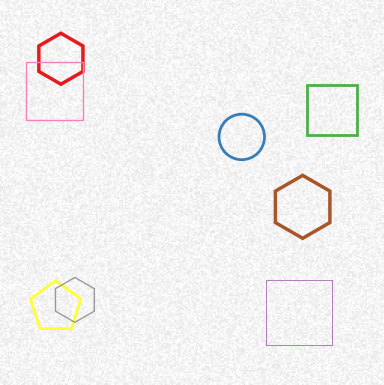[{"shape": "hexagon", "thickness": 2.5, "radius": 0.33, "center": [0.158, 0.847]}, {"shape": "circle", "thickness": 2, "radius": 0.3, "center": [0.628, 0.644]}, {"shape": "square", "thickness": 2, "radius": 0.33, "center": [0.863, 0.714]}, {"shape": "square", "thickness": 0.5, "radius": 0.42, "center": [0.777, 0.189]}, {"shape": "pentagon", "thickness": 2, "radius": 0.34, "center": [0.145, 0.202]}, {"shape": "hexagon", "thickness": 2.5, "radius": 0.41, "center": [0.786, 0.463]}, {"shape": "square", "thickness": 1, "radius": 0.37, "center": [0.141, 0.764]}, {"shape": "hexagon", "thickness": 1, "radius": 0.29, "center": [0.195, 0.221]}]